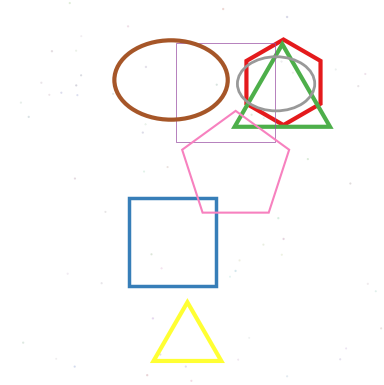[{"shape": "hexagon", "thickness": 3, "radius": 0.56, "center": [0.736, 0.786]}, {"shape": "square", "thickness": 2.5, "radius": 0.57, "center": [0.448, 0.371]}, {"shape": "triangle", "thickness": 3, "radius": 0.72, "center": [0.733, 0.742]}, {"shape": "square", "thickness": 0.5, "radius": 0.64, "center": [0.585, 0.761]}, {"shape": "triangle", "thickness": 3, "radius": 0.51, "center": [0.487, 0.113]}, {"shape": "oval", "thickness": 3, "radius": 0.74, "center": [0.444, 0.792]}, {"shape": "pentagon", "thickness": 1.5, "radius": 0.73, "center": [0.612, 0.566]}, {"shape": "oval", "thickness": 2, "radius": 0.5, "center": [0.717, 0.782]}]